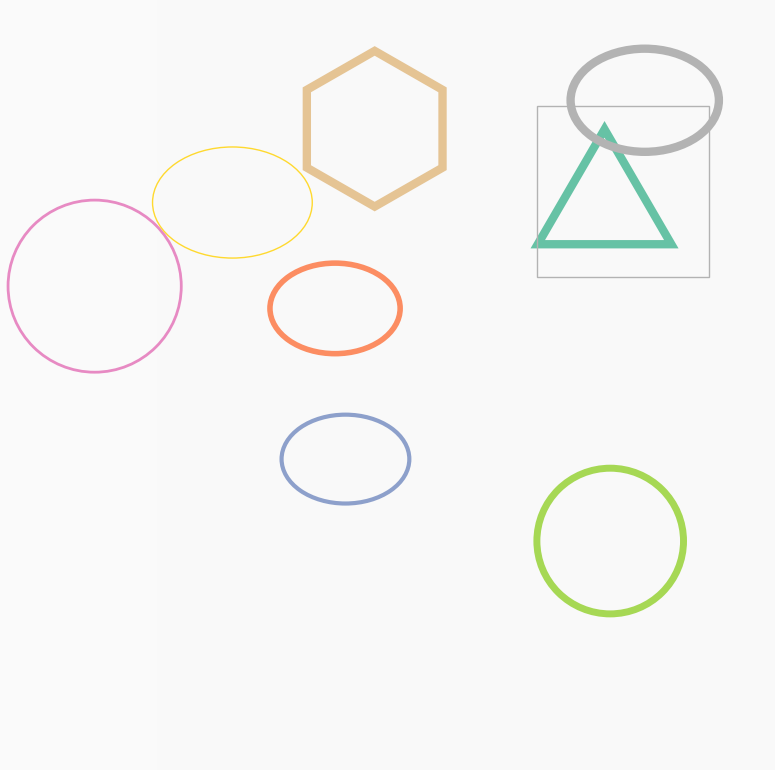[{"shape": "triangle", "thickness": 3, "radius": 0.5, "center": [0.78, 0.733]}, {"shape": "oval", "thickness": 2, "radius": 0.42, "center": [0.432, 0.599]}, {"shape": "oval", "thickness": 1.5, "radius": 0.41, "center": [0.446, 0.404]}, {"shape": "circle", "thickness": 1, "radius": 0.56, "center": [0.122, 0.628]}, {"shape": "circle", "thickness": 2.5, "radius": 0.47, "center": [0.787, 0.297]}, {"shape": "oval", "thickness": 0.5, "radius": 0.52, "center": [0.3, 0.737]}, {"shape": "hexagon", "thickness": 3, "radius": 0.51, "center": [0.483, 0.833]}, {"shape": "oval", "thickness": 3, "radius": 0.48, "center": [0.832, 0.87]}, {"shape": "square", "thickness": 0.5, "radius": 0.56, "center": [0.804, 0.751]}]